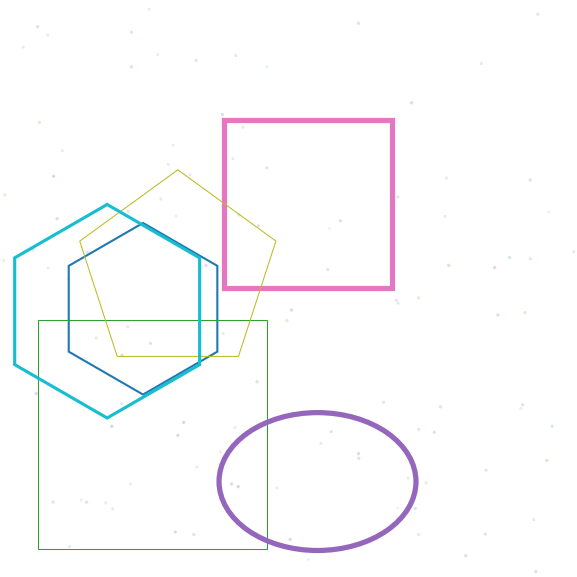[{"shape": "hexagon", "thickness": 1, "radius": 0.74, "center": [0.248, 0.464]}, {"shape": "square", "thickness": 0.5, "radius": 0.99, "center": [0.264, 0.246]}, {"shape": "oval", "thickness": 2.5, "radius": 0.85, "center": [0.55, 0.165]}, {"shape": "square", "thickness": 2.5, "radius": 0.73, "center": [0.533, 0.646]}, {"shape": "pentagon", "thickness": 0.5, "radius": 0.89, "center": [0.308, 0.526]}, {"shape": "hexagon", "thickness": 1.5, "radius": 0.92, "center": [0.186, 0.46]}]